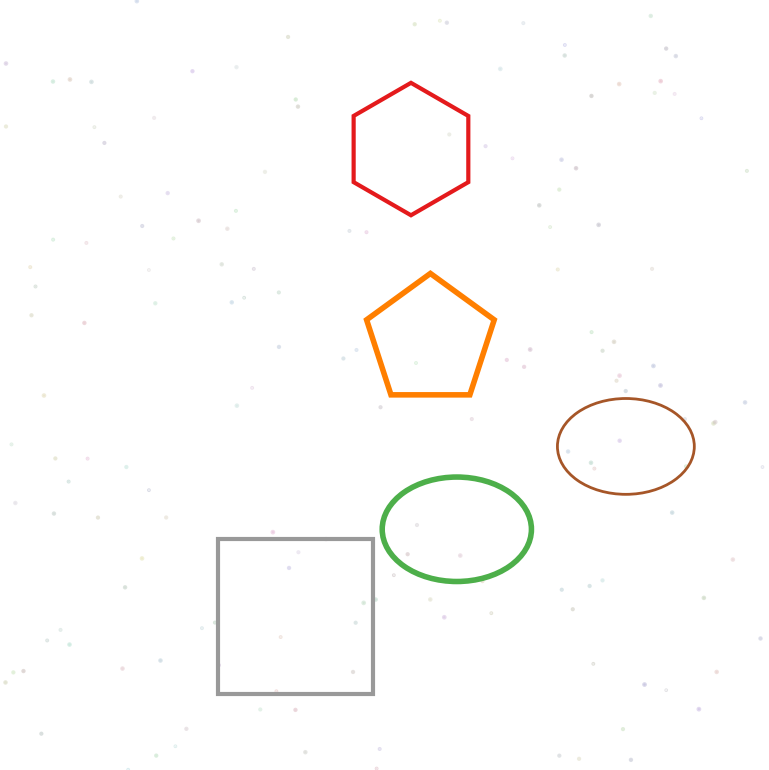[{"shape": "hexagon", "thickness": 1.5, "radius": 0.43, "center": [0.534, 0.806]}, {"shape": "oval", "thickness": 2, "radius": 0.48, "center": [0.593, 0.313]}, {"shape": "pentagon", "thickness": 2, "radius": 0.44, "center": [0.559, 0.558]}, {"shape": "oval", "thickness": 1, "radius": 0.44, "center": [0.813, 0.42]}, {"shape": "square", "thickness": 1.5, "radius": 0.5, "center": [0.384, 0.199]}]